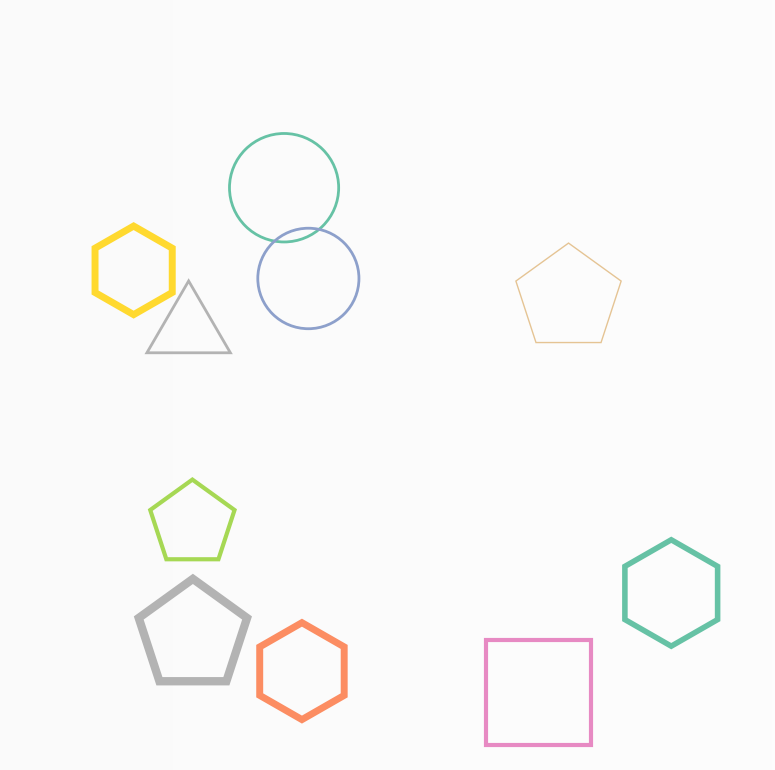[{"shape": "circle", "thickness": 1, "radius": 0.35, "center": [0.367, 0.756]}, {"shape": "hexagon", "thickness": 2, "radius": 0.35, "center": [0.866, 0.23]}, {"shape": "hexagon", "thickness": 2.5, "radius": 0.31, "center": [0.39, 0.128]}, {"shape": "circle", "thickness": 1, "radius": 0.33, "center": [0.398, 0.638]}, {"shape": "square", "thickness": 1.5, "radius": 0.34, "center": [0.695, 0.1]}, {"shape": "pentagon", "thickness": 1.5, "radius": 0.29, "center": [0.248, 0.32]}, {"shape": "hexagon", "thickness": 2.5, "radius": 0.29, "center": [0.172, 0.649]}, {"shape": "pentagon", "thickness": 0.5, "radius": 0.36, "center": [0.734, 0.613]}, {"shape": "triangle", "thickness": 1, "radius": 0.31, "center": [0.243, 0.573]}, {"shape": "pentagon", "thickness": 3, "radius": 0.37, "center": [0.249, 0.175]}]